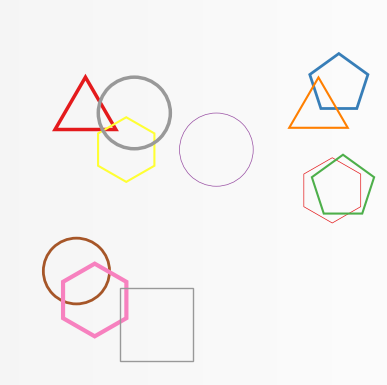[{"shape": "hexagon", "thickness": 0.5, "radius": 0.42, "center": [0.857, 0.506]}, {"shape": "triangle", "thickness": 2.5, "radius": 0.45, "center": [0.221, 0.709]}, {"shape": "pentagon", "thickness": 2, "radius": 0.39, "center": [0.874, 0.782]}, {"shape": "pentagon", "thickness": 1.5, "radius": 0.42, "center": [0.885, 0.514]}, {"shape": "circle", "thickness": 0.5, "radius": 0.48, "center": [0.558, 0.611]}, {"shape": "triangle", "thickness": 1.5, "radius": 0.44, "center": [0.822, 0.712]}, {"shape": "hexagon", "thickness": 1.5, "radius": 0.42, "center": [0.326, 0.611]}, {"shape": "circle", "thickness": 2, "radius": 0.43, "center": [0.197, 0.296]}, {"shape": "hexagon", "thickness": 3, "radius": 0.47, "center": [0.244, 0.221]}, {"shape": "square", "thickness": 1, "radius": 0.47, "center": [0.404, 0.157]}, {"shape": "circle", "thickness": 2.5, "radius": 0.46, "center": [0.347, 0.707]}]